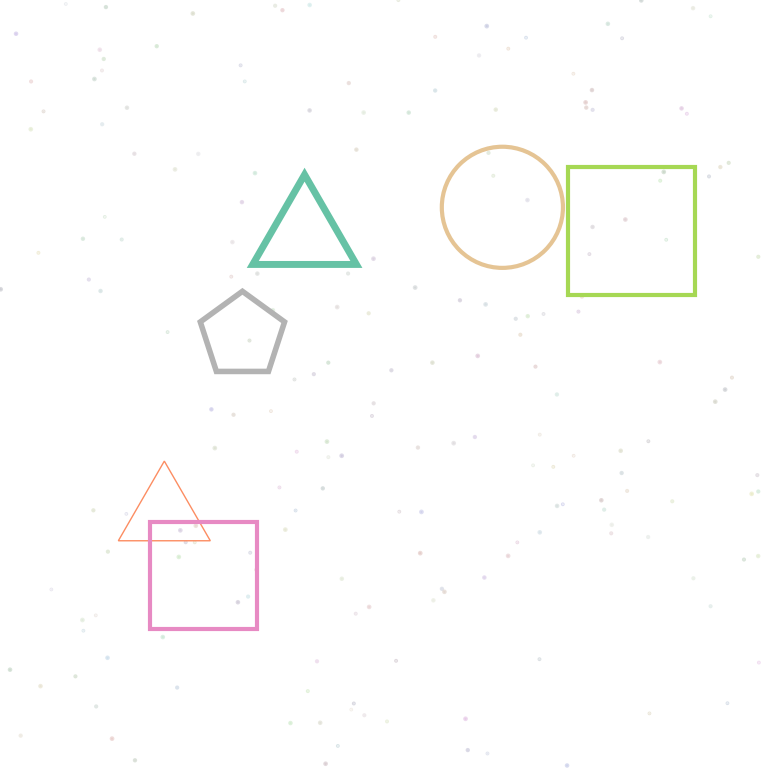[{"shape": "triangle", "thickness": 2.5, "radius": 0.39, "center": [0.396, 0.695]}, {"shape": "triangle", "thickness": 0.5, "radius": 0.34, "center": [0.213, 0.332]}, {"shape": "square", "thickness": 1.5, "radius": 0.35, "center": [0.265, 0.253]}, {"shape": "square", "thickness": 1.5, "radius": 0.41, "center": [0.82, 0.7]}, {"shape": "circle", "thickness": 1.5, "radius": 0.39, "center": [0.652, 0.731]}, {"shape": "pentagon", "thickness": 2, "radius": 0.29, "center": [0.315, 0.564]}]